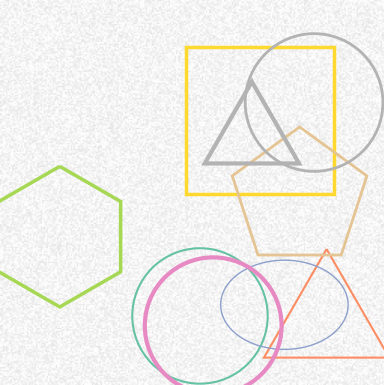[{"shape": "circle", "thickness": 1.5, "radius": 0.88, "center": [0.519, 0.179]}, {"shape": "triangle", "thickness": 1.5, "radius": 0.94, "center": [0.848, 0.165]}, {"shape": "oval", "thickness": 1, "radius": 0.83, "center": [0.739, 0.208]}, {"shape": "circle", "thickness": 3, "radius": 0.89, "center": [0.554, 0.154]}, {"shape": "hexagon", "thickness": 2.5, "radius": 0.91, "center": [0.155, 0.385]}, {"shape": "square", "thickness": 2.5, "radius": 0.96, "center": [0.676, 0.687]}, {"shape": "pentagon", "thickness": 2, "radius": 0.92, "center": [0.778, 0.486]}, {"shape": "triangle", "thickness": 3, "radius": 0.71, "center": [0.654, 0.646]}, {"shape": "circle", "thickness": 2, "radius": 0.89, "center": [0.816, 0.734]}]